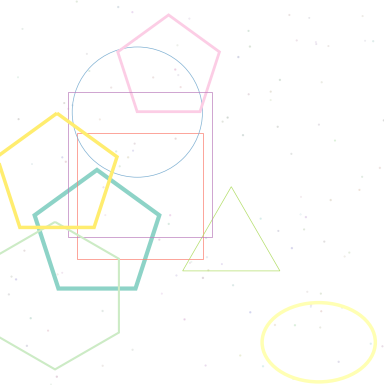[{"shape": "pentagon", "thickness": 3, "radius": 0.85, "center": [0.252, 0.388]}, {"shape": "oval", "thickness": 2.5, "radius": 0.74, "center": [0.828, 0.111]}, {"shape": "square", "thickness": 0.5, "radius": 0.82, "center": [0.364, 0.491]}, {"shape": "circle", "thickness": 0.5, "radius": 0.85, "center": [0.357, 0.709]}, {"shape": "triangle", "thickness": 0.5, "radius": 0.73, "center": [0.601, 0.369]}, {"shape": "pentagon", "thickness": 2, "radius": 0.69, "center": [0.438, 0.822]}, {"shape": "square", "thickness": 0.5, "radius": 0.94, "center": [0.364, 0.573]}, {"shape": "hexagon", "thickness": 1.5, "radius": 0.96, "center": [0.143, 0.232]}, {"shape": "pentagon", "thickness": 2.5, "radius": 0.82, "center": [0.148, 0.542]}]